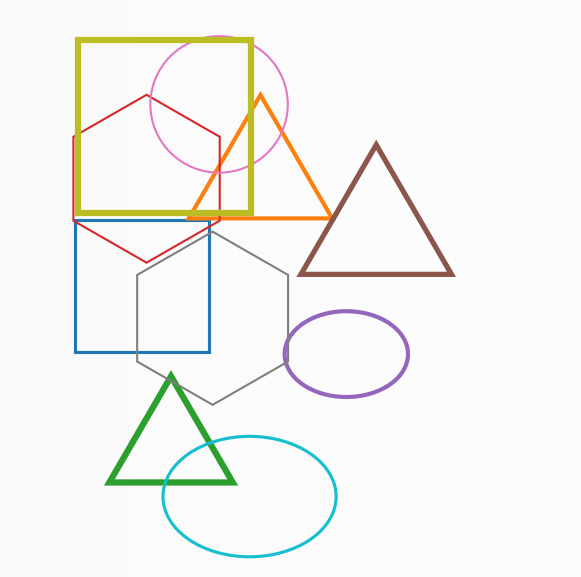[{"shape": "square", "thickness": 1.5, "radius": 0.57, "center": [0.244, 0.504]}, {"shape": "triangle", "thickness": 2, "radius": 0.71, "center": [0.448, 0.692]}, {"shape": "triangle", "thickness": 3, "radius": 0.61, "center": [0.294, 0.225]}, {"shape": "hexagon", "thickness": 1, "radius": 0.73, "center": [0.252, 0.69]}, {"shape": "oval", "thickness": 2, "radius": 0.53, "center": [0.596, 0.386]}, {"shape": "triangle", "thickness": 2.5, "radius": 0.75, "center": [0.647, 0.599]}, {"shape": "circle", "thickness": 1, "radius": 0.59, "center": [0.377, 0.818]}, {"shape": "hexagon", "thickness": 1, "radius": 0.75, "center": [0.366, 0.448]}, {"shape": "square", "thickness": 3, "radius": 0.75, "center": [0.283, 0.78]}, {"shape": "oval", "thickness": 1.5, "radius": 0.74, "center": [0.429, 0.139]}]